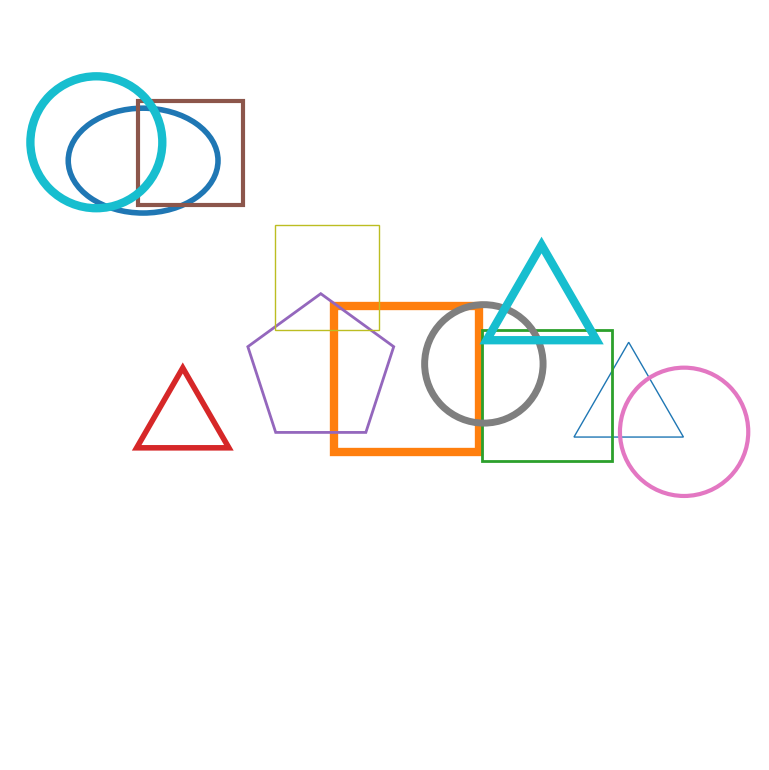[{"shape": "oval", "thickness": 2, "radius": 0.49, "center": [0.186, 0.791]}, {"shape": "triangle", "thickness": 0.5, "radius": 0.41, "center": [0.816, 0.473]}, {"shape": "square", "thickness": 3, "radius": 0.47, "center": [0.528, 0.508]}, {"shape": "square", "thickness": 1, "radius": 0.42, "center": [0.71, 0.487]}, {"shape": "triangle", "thickness": 2, "radius": 0.35, "center": [0.237, 0.453]}, {"shape": "pentagon", "thickness": 1, "radius": 0.5, "center": [0.417, 0.519]}, {"shape": "square", "thickness": 1.5, "radius": 0.34, "center": [0.247, 0.801]}, {"shape": "circle", "thickness": 1.5, "radius": 0.42, "center": [0.888, 0.439]}, {"shape": "circle", "thickness": 2.5, "radius": 0.38, "center": [0.628, 0.527]}, {"shape": "square", "thickness": 0.5, "radius": 0.34, "center": [0.425, 0.639]}, {"shape": "triangle", "thickness": 3, "radius": 0.41, "center": [0.703, 0.599]}, {"shape": "circle", "thickness": 3, "radius": 0.43, "center": [0.125, 0.815]}]